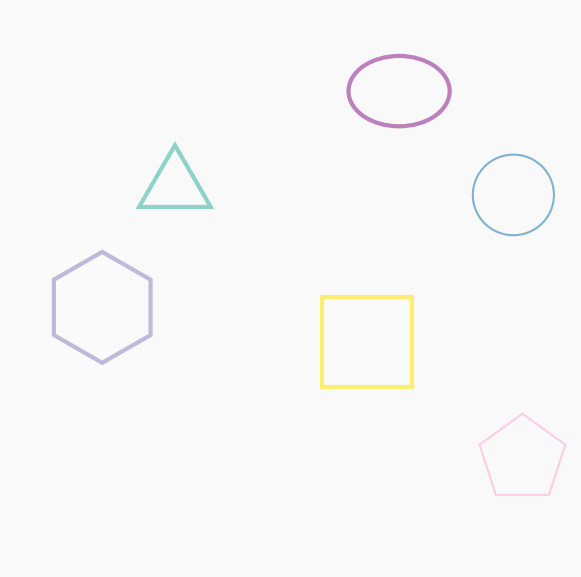[{"shape": "triangle", "thickness": 2, "radius": 0.36, "center": [0.301, 0.676]}, {"shape": "hexagon", "thickness": 2, "radius": 0.48, "center": [0.176, 0.467]}, {"shape": "circle", "thickness": 1, "radius": 0.35, "center": [0.883, 0.662]}, {"shape": "pentagon", "thickness": 1, "radius": 0.39, "center": [0.899, 0.205]}, {"shape": "oval", "thickness": 2, "radius": 0.44, "center": [0.687, 0.841]}, {"shape": "square", "thickness": 2, "radius": 0.39, "center": [0.632, 0.407]}]